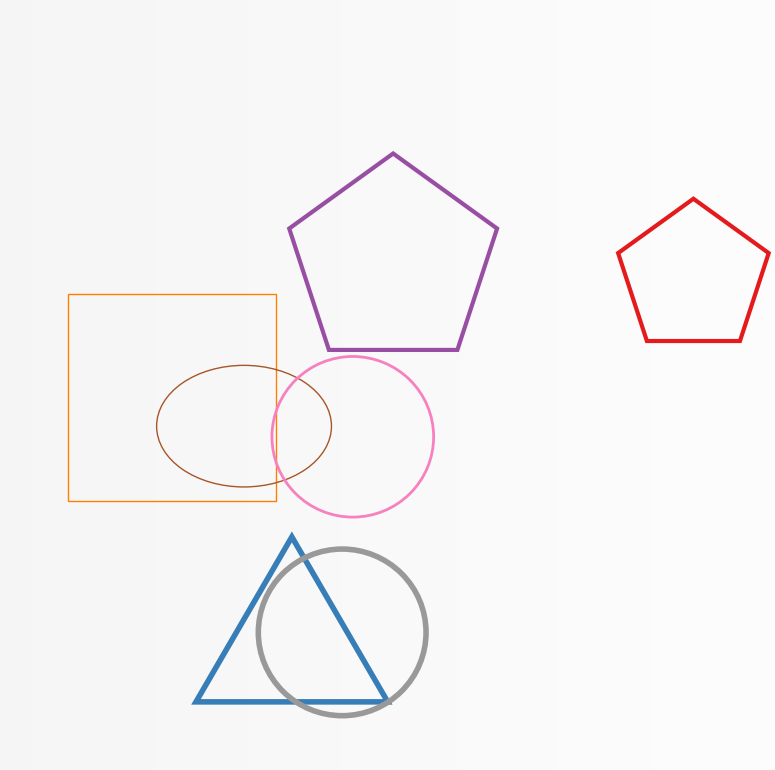[{"shape": "pentagon", "thickness": 1.5, "radius": 0.51, "center": [0.895, 0.64]}, {"shape": "triangle", "thickness": 2, "radius": 0.71, "center": [0.377, 0.16]}, {"shape": "pentagon", "thickness": 1.5, "radius": 0.71, "center": [0.507, 0.66]}, {"shape": "square", "thickness": 0.5, "radius": 0.67, "center": [0.221, 0.484]}, {"shape": "oval", "thickness": 0.5, "radius": 0.56, "center": [0.315, 0.447]}, {"shape": "circle", "thickness": 1, "radius": 0.52, "center": [0.455, 0.433]}, {"shape": "circle", "thickness": 2, "radius": 0.54, "center": [0.442, 0.179]}]